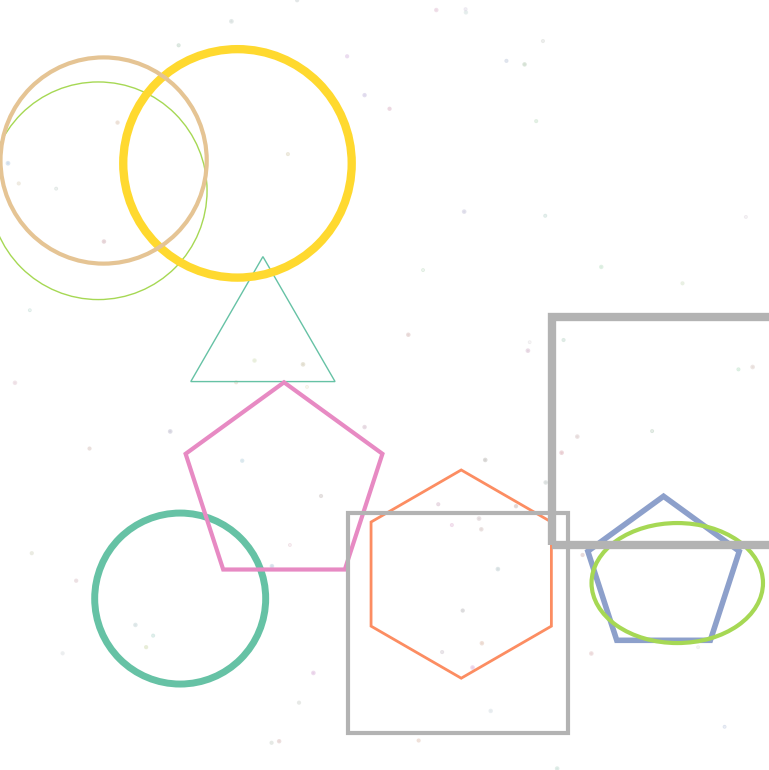[{"shape": "circle", "thickness": 2.5, "radius": 0.56, "center": [0.234, 0.223]}, {"shape": "triangle", "thickness": 0.5, "radius": 0.54, "center": [0.341, 0.559]}, {"shape": "hexagon", "thickness": 1, "radius": 0.68, "center": [0.599, 0.254]}, {"shape": "pentagon", "thickness": 2, "radius": 0.52, "center": [0.862, 0.252]}, {"shape": "pentagon", "thickness": 1.5, "radius": 0.67, "center": [0.369, 0.369]}, {"shape": "circle", "thickness": 0.5, "radius": 0.71, "center": [0.128, 0.752]}, {"shape": "oval", "thickness": 1.5, "radius": 0.56, "center": [0.88, 0.243]}, {"shape": "circle", "thickness": 3, "radius": 0.74, "center": [0.308, 0.788]}, {"shape": "circle", "thickness": 1.5, "radius": 0.67, "center": [0.135, 0.792]}, {"shape": "square", "thickness": 1.5, "radius": 0.71, "center": [0.595, 0.191]}, {"shape": "square", "thickness": 3, "radius": 0.74, "center": [0.864, 0.44]}]